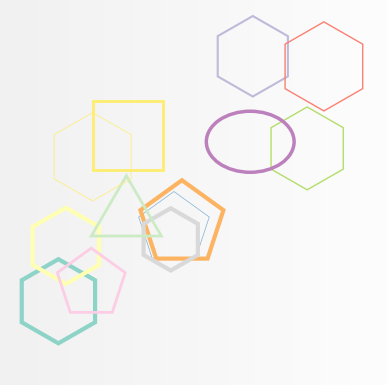[{"shape": "hexagon", "thickness": 3, "radius": 0.55, "center": [0.151, 0.218]}, {"shape": "hexagon", "thickness": 3, "radius": 0.49, "center": [0.17, 0.361]}, {"shape": "hexagon", "thickness": 1.5, "radius": 0.52, "center": [0.652, 0.854]}, {"shape": "hexagon", "thickness": 1, "radius": 0.58, "center": [0.836, 0.828]}, {"shape": "pentagon", "thickness": 0.5, "radius": 0.48, "center": [0.449, 0.407]}, {"shape": "pentagon", "thickness": 3, "radius": 0.56, "center": [0.469, 0.419]}, {"shape": "hexagon", "thickness": 1, "radius": 0.54, "center": [0.793, 0.615]}, {"shape": "pentagon", "thickness": 2, "radius": 0.46, "center": [0.236, 0.263]}, {"shape": "hexagon", "thickness": 3, "radius": 0.4, "center": [0.441, 0.378]}, {"shape": "oval", "thickness": 2.5, "radius": 0.57, "center": [0.646, 0.632]}, {"shape": "triangle", "thickness": 2, "radius": 0.52, "center": [0.326, 0.439]}, {"shape": "hexagon", "thickness": 0.5, "radius": 0.57, "center": [0.239, 0.593]}, {"shape": "square", "thickness": 2, "radius": 0.45, "center": [0.331, 0.648]}]